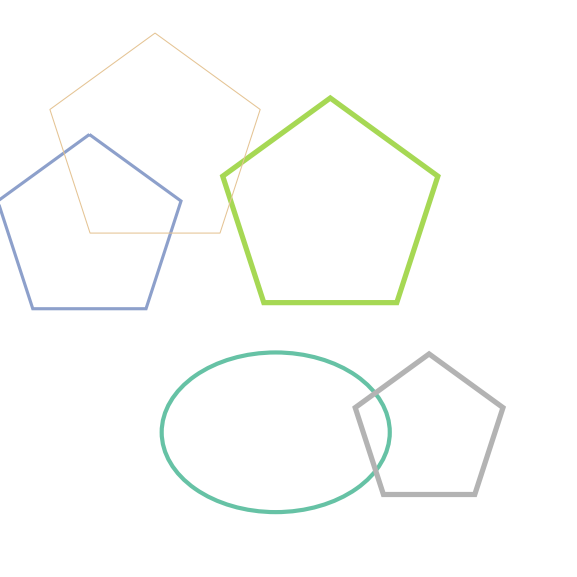[{"shape": "oval", "thickness": 2, "radius": 0.99, "center": [0.477, 0.251]}, {"shape": "pentagon", "thickness": 1.5, "radius": 0.83, "center": [0.155, 0.6]}, {"shape": "pentagon", "thickness": 2.5, "radius": 0.98, "center": [0.572, 0.634]}, {"shape": "pentagon", "thickness": 0.5, "radius": 0.96, "center": [0.268, 0.75]}, {"shape": "pentagon", "thickness": 2.5, "radius": 0.67, "center": [0.743, 0.252]}]